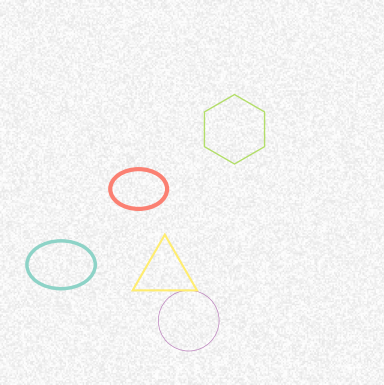[{"shape": "oval", "thickness": 2.5, "radius": 0.44, "center": [0.159, 0.312]}, {"shape": "oval", "thickness": 3, "radius": 0.37, "center": [0.36, 0.509]}, {"shape": "hexagon", "thickness": 1, "radius": 0.45, "center": [0.609, 0.664]}, {"shape": "circle", "thickness": 0.5, "radius": 0.39, "center": [0.49, 0.167]}, {"shape": "triangle", "thickness": 1.5, "radius": 0.48, "center": [0.428, 0.294]}]